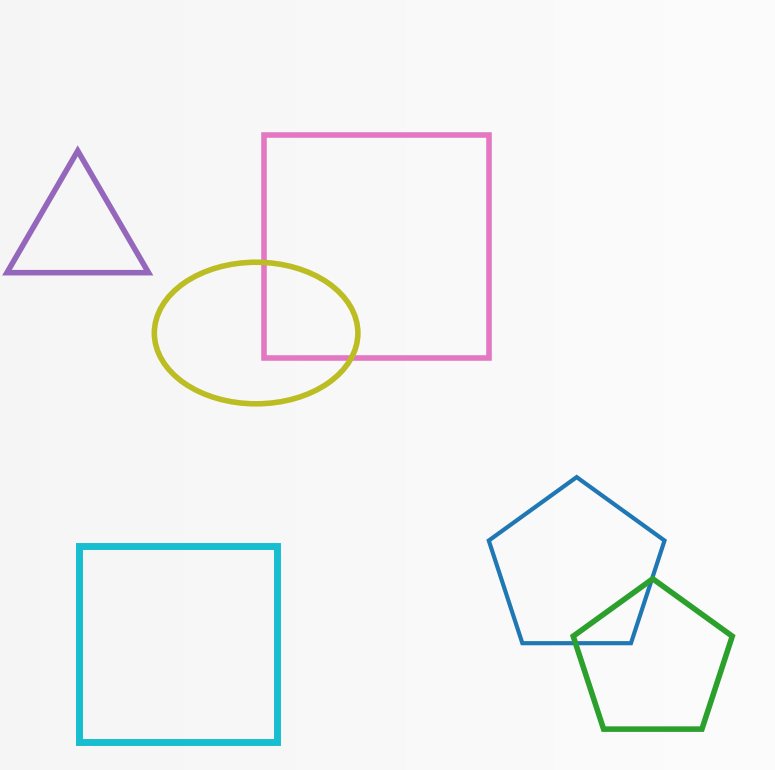[{"shape": "pentagon", "thickness": 1.5, "radius": 0.6, "center": [0.744, 0.261]}, {"shape": "pentagon", "thickness": 2, "radius": 0.54, "center": [0.842, 0.14]}, {"shape": "triangle", "thickness": 2, "radius": 0.53, "center": [0.1, 0.699]}, {"shape": "square", "thickness": 2, "radius": 0.73, "center": [0.486, 0.68]}, {"shape": "oval", "thickness": 2, "radius": 0.66, "center": [0.33, 0.567]}, {"shape": "square", "thickness": 2.5, "radius": 0.64, "center": [0.23, 0.164]}]